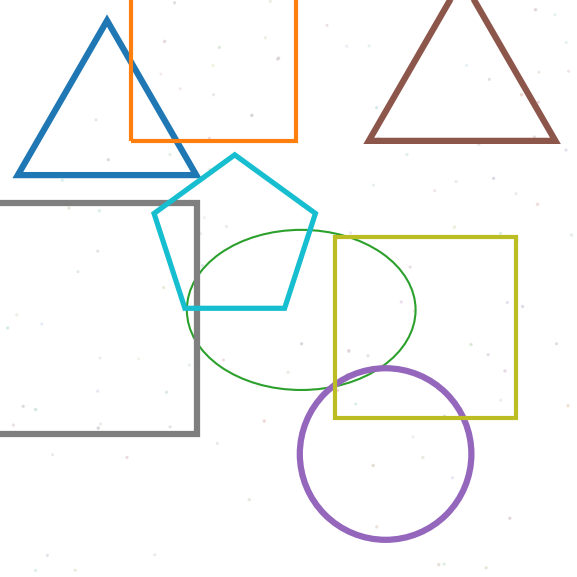[{"shape": "triangle", "thickness": 3, "radius": 0.89, "center": [0.185, 0.785]}, {"shape": "square", "thickness": 2, "radius": 0.71, "center": [0.37, 0.898]}, {"shape": "oval", "thickness": 1, "radius": 0.99, "center": [0.522, 0.462]}, {"shape": "circle", "thickness": 3, "radius": 0.74, "center": [0.668, 0.213]}, {"shape": "triangle", "thickness": 3, "radius": 0.93, "center": [0.8, 0.849]}, {"shape": "square", "thickness": 3, "radius": 1.0, "center": [0.141, 0.448]}, {"shape": "square", "thickness": 2, "radius": 0.78, "center": [0.736, 0.432]}, {"shape": "pentagon", "thickness": 2.5, "radius": 0.73, "center": [0.406, 0.584]}]